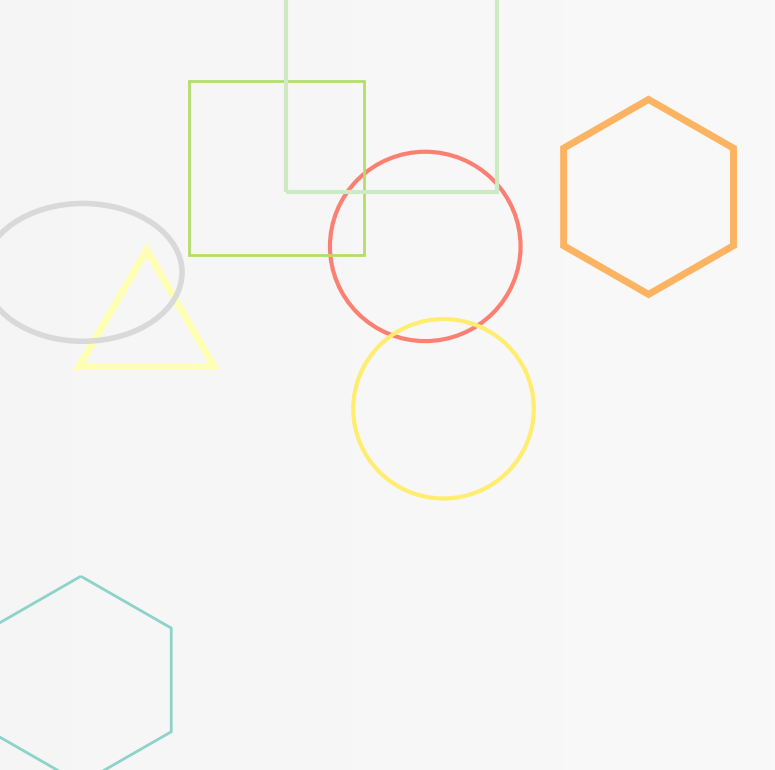[{"shape": "hexagon", "thickness": 1, "radius": 0.67, "center": [0.104, 0.117]}, {"shape": "triangle", "thickness": 2.5, "radius": 0.5, "center": [0.189, 0.574]}, {"shape": "circle", "thickness": 1.5, "radius": 0.61, "center": [0.549, 0.68]}, {"shape": "hexagon", "thickness": 2.5, "radius": 0.63, "center": [0.837, 0.744]}, {"shape": "square", "thickness": 1, "radius": 0.56, "center": [0.356, 0.781]}, {"shape": "oval", "thickness": 2, "radius": 0.64, "center": [0.107, 0.646]}, {"shape": "square", "thickness": 1.5, "radius": 0.68, "center": [0.505, 0.886]}, {"shape": "circle", "thickness": 1.5, "radius": 0.58, "center": [0.572, 0.469]}]